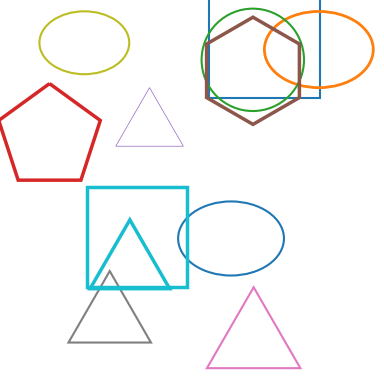[{"shape": "oval", "thickness": 1.5, "radius": 0.69, "center": [0.6, 0.381]}, {"shape": "square", "thickness": 1.5, "radius": 0.72, "center": [0.686, 0.889]}, {"shape": "oval", "thickness": 2, "radius": 0.71, "center": [0.828, 0.871]}, {"shape": "circle", "thickness": 1.5, "radius": 0.66, "center": [0.657, 0.845]}, {"shape": "pentagon", "thickness": 2.5, "radius": 0.69, "center": [0.129, 0.644]}, {"shape": "triangle", "thickness": 0.5, "radius": 0.51, "center": [0.388, 0.671]}, {"shape": "hexagon", "thickness": 2.5, "radius": 0.7, "center": [0.657, 0.816]}, {"shape": "triangle", "thickness": 1.5, "radius": 0.7, "center": [0.659, 0.114]}, {"shape": "triangle", "thickness": 1.5, "radius": 0.62, "center": [0.285, 0.172]}, {"shape": "oval", "thickness": 1.5, "radius": 0.58, "center": [0.219, 0.889]}, {"shape": "triangle", "thickness": 2.5, "radius": 0.6, "center": [0.337, 0.31]}, {"shape": "square", "thickness": 2.5, "radius": 0.65, "center": [0.356, 0.383]}]